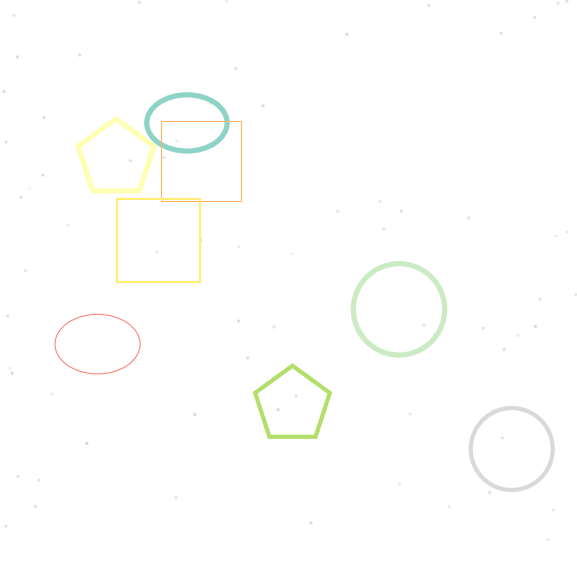[{"shape": "oval", "thickness": 2.5, "radius": 0.35, "center": [0.324, 0.786]}, {"shape": "pentagon", "thickness": 2.5, "radius": 0.35, "center": [0.201, 0.724]}, {"shape": "oval", "thickness": 0.5, "radius": 0.37, "center": [0.169, 0.403]}, {"shape": "square", "thickness": 0.5, "radius": 0.35, "center": [0.348, 0.721]}, {"shape": "pentagon", "thickness": 2, "radius": 0.34, "center": [0.506, 0.298]}, {"shape": "circle", "thickness": 2, "radius": 0.35, "center": [0.886, 0.222]}, {"shape": "circle", "thickness": 2.5, "radius": 0.4, "center": [0.691, 0.464]}, {"shape": "square", "thickness": 1, "radius": 0.36, "center": [0.274, 0.584]}]